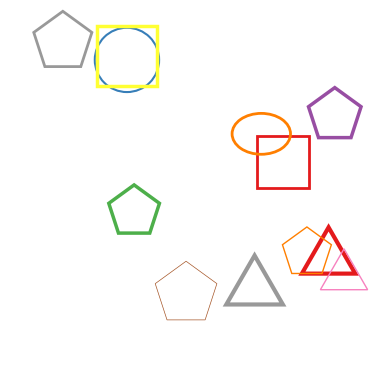[{"shape": "square", "thickness": 2, "radius": 0.34, "center": [0.735, 0.579]}, {"shape": "triangle", "thickness": 3, "radius": 0.4, "center": [0.853, 0.329]}, {"shape": "circle", "thickness": 1.5, "radius": 0.42, "center": [0.33, 0.844]}, {"shape": "pentagon", "thickness": 2.5, "radius": 0.35, "center": [0.348, 0.451]}, {"shape": "pentagon", "thickness": 2.5, "radius": 0.36, "center": [0.87, 0.701]}, {"shape": "oval", "thickness": 2, "radius": 0.38, "center": [0.679, 0.652]}, {"shape": "pentagon", "thickness": 1, "radius": 0.33, "center": [0.797, 0.344]}, {"shape": "square", "thickness": 2.5, "radius": 0.39, "center": [0.33, 0.855]}, {"shape": "pentagon", "thickness": 0.5, "radius": 0.42, "center": [0.483, 0.237]}, {"shape": "triangle", "thickness": 1, "radius": 0.35, "center": [0.894, 0.283]}, {"shape": "triangle", "thickness": 3, "radius": 0.42, "center": [0.661, 0.252]}, {"shape": "pentagon", "thickness": 2, "radius": 0.4, "center": [0.163, 0.891]}]